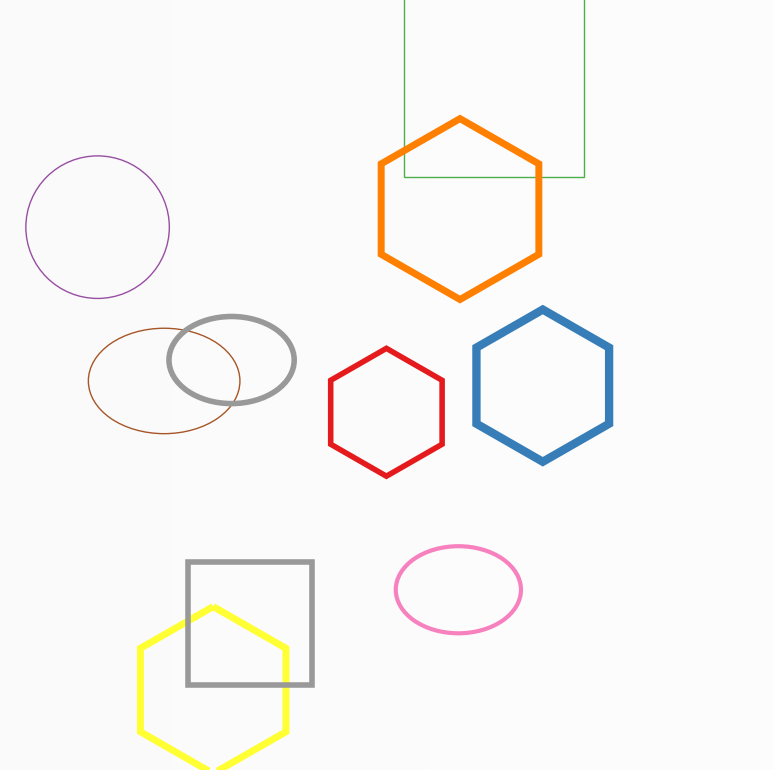[{"shape": "hexagon", "thickness": 2, "radius": 0.42, "center": [0.499, 0.465]}, {"shape": "hexagon", "thickness": 3, "radius": 0.49, "center": [0.7, 0.499]}, {"shape": "square", "thickness": 0.5, "radius": 0.58, "center": [0.638, 0.887]}, {"shape": "circle", "thickness": 0.5, "radius": 0.46, "center": [0.126, 0.705]}, {"shape": "hexagon", "thickness": 2.5, "radius": 0.59, "center": [0.594, 0.728]}, {"shape": "hexagon", "thickness": 2.5, "radius": 0.54, "center": [0.275, 0.104]}, {"shape": "oval", "thickness": 0.5, "radius": 0.49, "center": [0.212, 0.505]}, {"shape": "oval", "thickness": 1.5, "radius": 0.4, "center": [0.591, 0.234]}, {"shape": "square", "thickness": 2, "radius": 0.4, "center": [0.322, 0.19]}, {"shape": "oval", "thickness": 2, "radius": 0.4, "center": [0.299, 0.532]}]